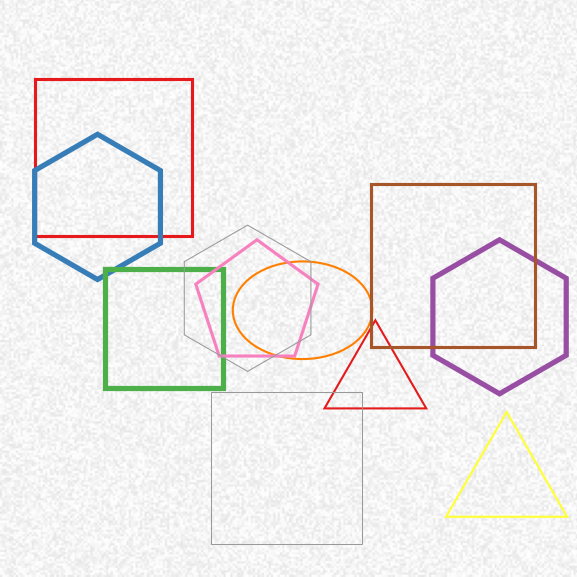[{"shape": "triangle", "thickness": 1, "radius": 0.51, "center": [0.65, 0.343]}, {"shape": "square", "thickness": 1.5, "radius": 0.68, "center": [0.197, 0.727]}, {"shape": "hexagon", "thickness": 2.5, "radius": 0.63, "center": [0.169, 0.641]}, {"shape": "square", "thickness": 2.5, "radius": 0.51, "center": [0.284, 0.431]}, {"shape": "hexagon", "thickness": 2.5, "radius": 0.67, "center": [0.865, 0.451]}, {"shape": "oval", "thickness": 1, "radius": 0.6, "center": [0.524, 0.462]}, {"shape": "triangle", "thickness": 1, "radius": 0.61, "center": [0.877, 0.165]}, {"shape": "square", "thickness": 1.5, "radius": 0.71, "center": [0.784, 0.54]}, {"shape": "pentagon", "thickness": 1.5, "radius": 0.56, "center": [0.445, 0.473]}, {"shape": "hexagon", "thickness": 0.5, "radius": 0.63, "center": [0.429, 0.483]}, {"shape": "square", "thickness": 0.5, "radius": 0.66, "center": [0.496, 0.188]}]